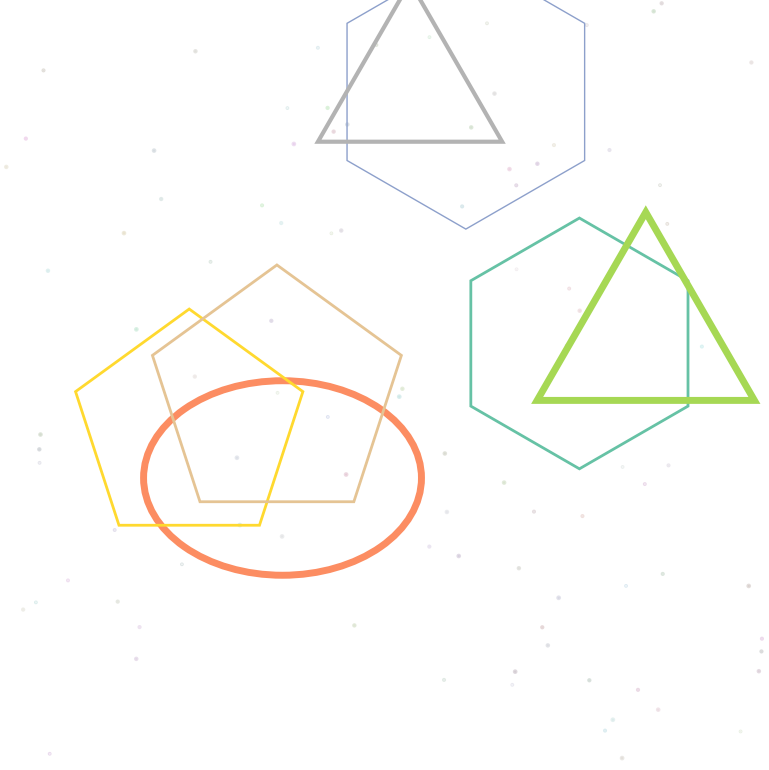[{"shape": "hexagon", "thickness": 1, "radius": 0.81, "center": [0.752, 0.554]}, {"shape": "oval", "thickness": 2.5, "radius": 0.9, "center": [0.367, 0.379]}, {"shape": "hexagon", "thickness": 0.5, "radius": 0.89, "center": [0.605, 0.881]}, {"shape": "triangle", "thickness": 2.5, "radius": 0.81, "center": [0.839, 0.561]}, {"shape": "pentagon", "thickness": 1, "radius": 0.78, "center": [0.246, 0.443]}, {"shape": "pentagon", "thickness": 1, "radius": 0.85, "center": [0.36, 0.486]}, {"shape": "triangle", "thickness": 1.5, "radius": 0.69, "center": [0.533, 0.885]}]